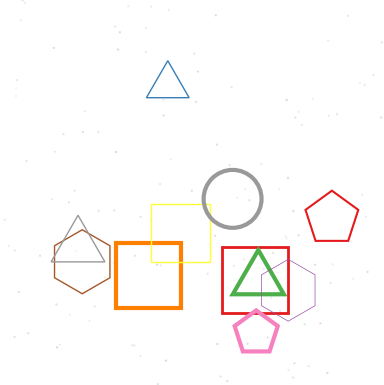[{"shape": "pentagon", "thickness": 1.5, "radius": 0.36, "center": [0.862, 0.433]}, {"shape": "square", "thickness": 2, "radius": 0.43, "center": [0.664, 0.274]}, {"shape": "triangle", "thickness": 1, "radius": 0.32, "center": [0.436, 0.778]}, {"shape": "triangle", "thickness": 3, "radius": 0.38, "center": [0.671, 0.274]}, {"shape": "hexagon", "thickness": 0.5, "radius": 0.4, "center": [0.749, 0.246]}, {"shape": "square", "thickness": 3, "radius": 0.42, "center": [0.385, 0.285]}, {"shape": "square", "thickness": 1, "radius": 0.38, "center": [0.469, 0.395]}, {"shape": "hexagon", "thickness": 1, "radius": 0.42, "center": [0.214, 0.32]}, {"shape": "pentagon", "thickness": 3, "radius": 0.29, "center": [0.665, 0.135]}, {"shape": "triangle", "thickness": 1, "radius": 0.4, "center": [0.203, 0.36]}, {"shape": "circle", "thickness": 3, "radius": 0.38, "center": [0.604, 0.483]}]